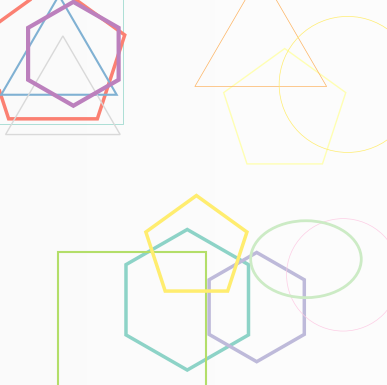[{"shape": "hexagon", "thickness": 2.5, "radius": 0.91, "center": [0.483, 0.221]}, {"shape": "square", "thickness": 0.5, "radius": 0.83, "center": [0.15, 0.845]}, {"shape": "pentagon", "thickness": 1, "radius": 0.83, "center": [0.735, 0.708]}, {"shape": "hexagon", "thickness": 2.5, "radius": 0.71, "center": [0.662, 0.202]}, {"shape": "pentagon", "thickness": 2.5, "radius": 0.97, "center": [0.137, 0.849]}, {"shape": "triangle", "thickness": 1.5, "radius": 0.86, "center": [0.152, 0.84]}, {"shape": "triangle", "thickness": 0.5, "radius": 0.98, "center": [0.673, 0.873]}, {"shape": "square", "thickness": 1.5, "radius": 0.95, "center": [0.341, 0.156]}, {"shape": "circle", "thickness": 0.5, "radius": 0.73, "center": [0.886, 0.286]}, {"shape": "triangle", "thickness": 1, "radius": 0.85, "center": [0.162, 0.736]}, {"shape": "hexagon", "thickness": 3, "radius": 0.67, "center": [0.189, 0.86]}, {"shape": "oval", "thickness": 2, "radius": 0.71, "center": [0.79, 0.327]}, {"shape": "pentagon", "thickness": 2.5, "radius": 0.69, "center": [0.507, 0.355]}, {"shape": "circle", "thickness": 0.5, "radius": 0.88, "center": [0.897, 0.781]}]